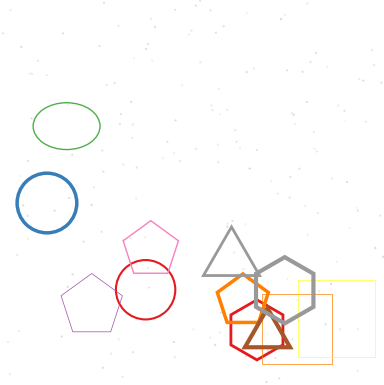[{"shape": "circle", "thickness": 1.5, "radius": 0.39, "center": [0.378, 0.247]}, {"shape": "hexagon", "thickness": 2, "radius": 0.39, "center": [0.667, 0.143]}, {"shape": "circle", "thickness": 2.5, "radius": 0.39, "center": [0.122, 0.473]}, {"shape": "oval", "thickness": 1, "radius": 0.43, "center": [0.173, 0.672]}, {"shape": "pentagon", "thickness": 0.5, "radius": 0.42, "center": [0.238, 0.206]}, {"shape": "pentagon", "thickness": 2.5, "radius": 0.35, "center": [0.631, 0.219]}, {"shape": "square", "thickness": 0.5, "radius": 0.45, "center": [0.771, 0.146]}, {"shape": "square", "thickness": 0.5, "radius": 0.5, "center": [0.874, 0.173]}, {"shape": "triangle", "thickness": 3, "radius": 0.34, "center": [0.695, 0.132]}, {"shape": "pentagon", "thickness": 1, "radius": 0.38, "center": [0.392, 0.351]}, {"shape": "hexagon", "thickness": 3, "radius": 0.43, "center": [0.74, 0.246]}, {"shape": "triangle", "thickness": 2, "radius": 0.42, "center": [0.601, 0.326]}]